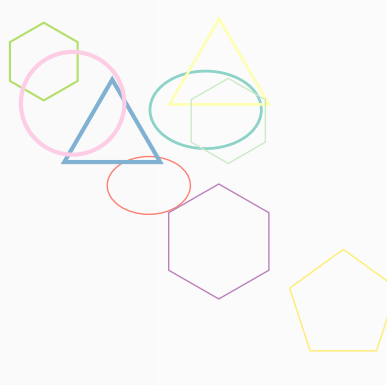[{"shape": "oval", "thickness": 2, "radius": 0.72, "center": [0.531, 0.715]}, {"shape": "triangle", "thickness": 2, "radius": 0.74, "center": [0.566, 0.803]}, {"shape": "oval", "thickness": 1, "radius": 0.54, "center": [0.384, 0.518]}, {"shape": "triangle", "thickness": 3, "radius": 0.71, "center": [0.29, 0.65]}, {"shape": "hexagon", "thickness": 1.5, "radius": 0.5, "center": [0.113, 0.84]}, {"shape": "circle", "thickness": 3, "radius": 0.67, "center": [0.187, 0.732]}, {"shape": "hexagon", "thickness": 1, "radius": 0.75, "center": [0.565, 0.373]}, {"shape": "hexagon", "thickness": 1, "radius": 0.55, "center": [0.589, 0.686]}, {"shape": "pentagon", "thickness": 1, "radius": 0.73, "center": [0.886, 0.206]}]